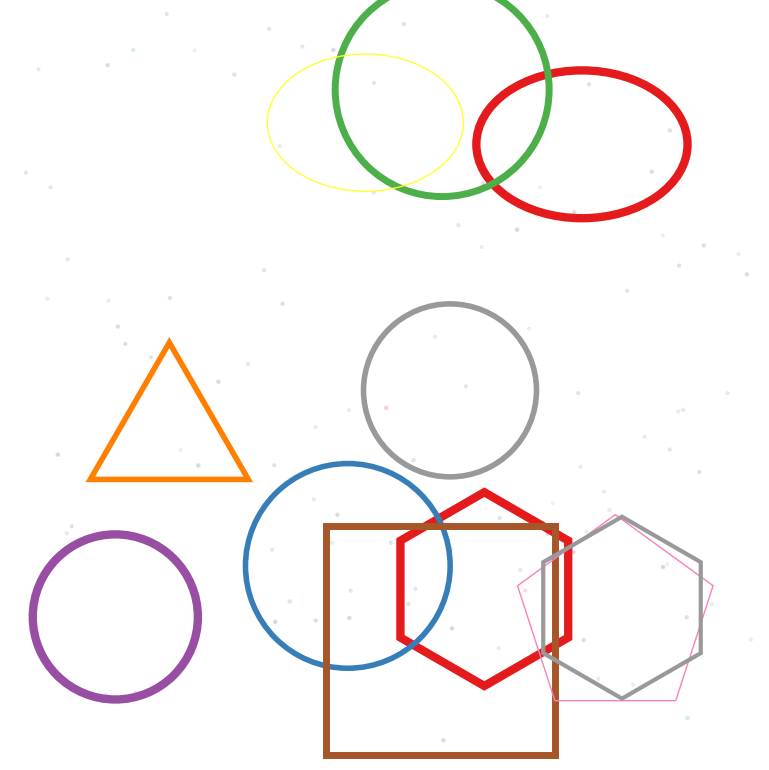[{"shape": "hexagon", "thickness": 3, "radius": 0.63, "center": [0.629, 0.235]}, {"shape": "oval", "thickness": 3, "radius": 0.69, "center": [0.756, 0.813]}, {"shape": "circle", "thickness": 2, "radius": 0.66, "center": [0.452, 0.265]}, {"shape": "circle", "thickness": 2.5, "radius": 0.69, "center": [0.574, 0.884]}, {"shape": "circle", "thickness": 3, "radius": 0.54, "center": [0.15, 0.199]}, {"shape": "triangle", "thickness": 2, "radius": 0.59, "center": [0.22, 0.437]}, {"shape": "oval", "thickness": 0.5, "radius": 0.64, "center": [0.474, 0.841]}, {"shape": "square", "thickness": 2.5, "radius": 0.74, "center": [0.572, 0.169]}, {"shape": "pentagon", "thickness": 0.5, "radius": 0.67, "center": [0.799, 0.198]}, {"shape": "circle", "thickness": 2, "radius": 0.56, "center": [0.584, 0.493]}, {"shape": "hexagon", "thickness": 1.5, "radius": 0.59, "center": [0.808, 0.211]}]